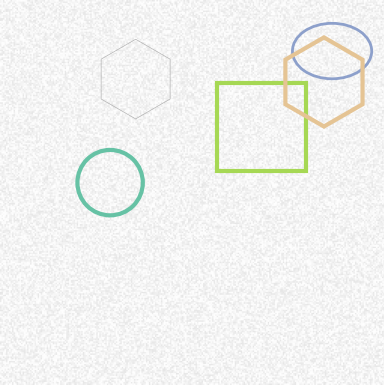[{"shape": "circle", "thickness": 3, "radius": 0.42, "center": [0.286, 0.526]}, {"shape": "oval", "thickness": 2, "radius": 0.51, "center": [0.863, 0.867]}, {"shape": "square", "thickness": 3, "radius": 0.58, "center": [0.68, 0.67]}, {"shape": "hexagon", "thickness": 3, "radius": 0.58, "center": [0.841, 0.787]}, {"shape": "hexagon", "thickness": 0.5, "radius": 0.52, "center": [0.352, 0.795]}]